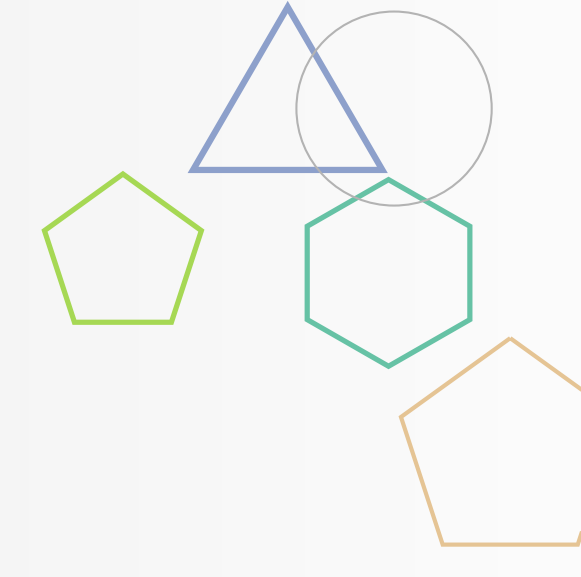[{"shape": "hexagon", "thickness": 2.5, "radius": 0.81, "center": [0.668, 0.527]}, {"shape": "triangle", "thickness": 3, "radius": 0.94, "center": [0.495, 0.799]}, {"shape": "pentagon", "thickness": 2.5, "radius": 0.71, "center": [0.211, 0.556]}, {"shape": "pentagon", "thickness": 2, "radius": 0.99, "center": [0.878, 0.216]}, {"shape": "circle", "thickness": 1, "radius": 0.84, "center": [0.678, 0.811]}]